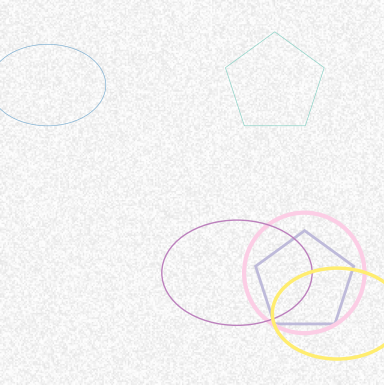[{"shape": "pentagon", "thickness": 0.5, "radius": 0.67, "center": [0.714, 0.782]}, {"shape": "pentagon", "thickness": 2, "radius": 0.67, "center": [0.791, 0.267]}, {"shape": "oval", "thickness": 0.5, "radius": 0.76, "center": [0.123, 0.779]}, {"shape": "circle", "thickness": 3, "radius": 0.78, "center": [0.79, 0.291]}, {"shape": "oval", "thickness": 1, "radius": 0.98, "center": [0.615, 0.292]}, {"shape": "oval", "thickness": 2.5, "radius": 0.84, "center": [0.876, 0.186]}]